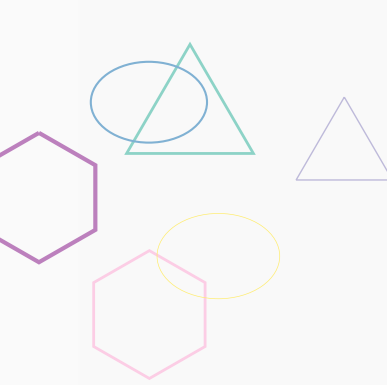[{"shape": "triangle", "thickness": 2, "radius": 0.94, "center": [0.49, 0.696]}, {"shape": "triangle", "thickness": 1, "radius": 0.72, "center": [0.889, 0.604]}, {"shape": "oval", "thickness": 1.5, "radius": 0.75, "center": [0.384, 0.735]}, {"shape": "hexagon", "thickness": 2, "radius": 0.83, "center": [0.386, 0.183]}, {"shape": "hexagon", "thickness": 3, "radius": 0.84, "center": [0.101, 0.487]}, {"shape": "oval", "thickness": 0.5, "radius": 0.79, "center": [0.564, 0.335]}]